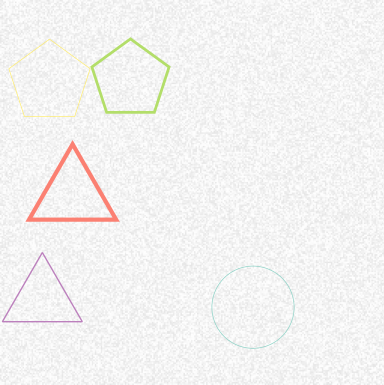[{"shape": "circle", "thickness": 0.5, "radius": 0.53, "center": [0.657, 0.202]}, {"shape": "triangle", "thickness": 3, "radius": 0.65, "center": [0.189, 0.495]}, {"shape": "pentagon", "thickness": 2, "radius": 0.53, "center": [0.339, 0.793]}, {"shape": "triangle", "thickness": 1, "radius": 0.6, "center": [0.11, 0.224]}, {"shape": "pentagon", "thickness": 0.5, "radius": 0.56, "center": [0.129, 0.787]}]